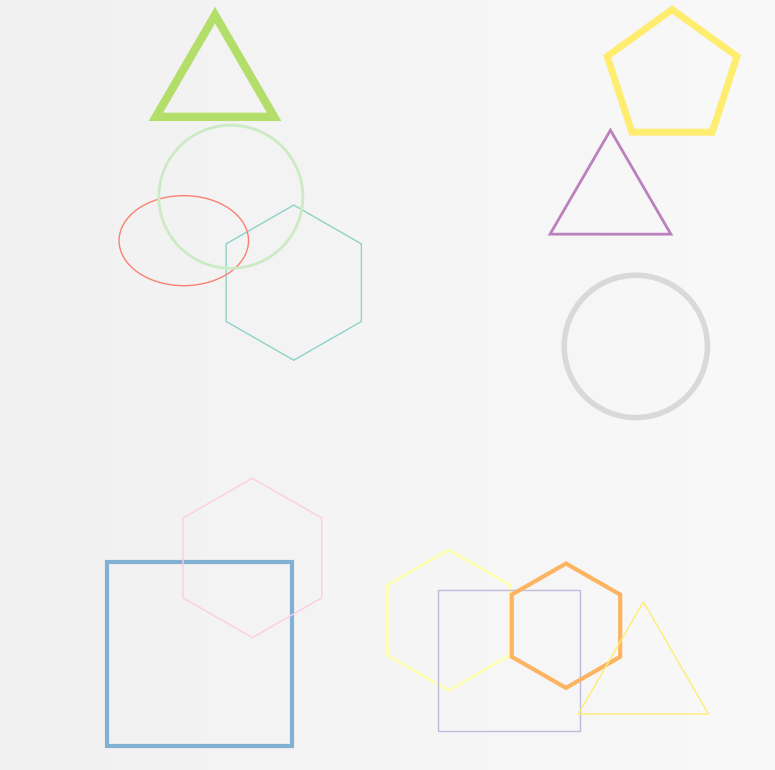[{"shape": "hexagon", "thickness": 0.5, "radius": 0.5, "center": [0.379, 0.633]}, {"shape": "hexagon", "thickness": 1, "radius": 0.46, "center": [0.579, 0.195]}, {"shape": "square", "thickness": 0.5, "radius": 0.46, "center": [0.657, 0.142]}, {"shape": "oval", "thickness": 0.5, "radius": 0.42, "center": [0.237, 0.687]}, {"shape": "square", "thickness": 1.5, "radius": 0.6, "center": [0.257, 0.15]}, {"shape": "hexagon", "thickness": 1.5, "radius": 0.4, "center": [0.73, 0.187]}, {"shape": "triangle", "thickness": 3, "radius": 0.44, "center": [0.277, 0.892]}, {"shape": "hexagon", "thickness": 0.5, "radius": 0.52, "center": [0.326, 0.275]}, {"shape": "circle", "thickness": 2, "radius": 0.46, "center": [0.82, 0.55]}, {"shape": "triangle", "thickness": 1, "radius": 0.45, "center": [0.788, 0.741]}, {"shape": "circle", "thickness": 1, "radius": 0.46, "center": [0.298, 0.744]}, {"shape": "pentagon", "thickness": 2.5, "radius": 0.44, "center": [0.867, 0.9]}, {"shape": "triangle", "thickness": 0.5, "radius": 0.49, "center": [0.83, 0.121]}]